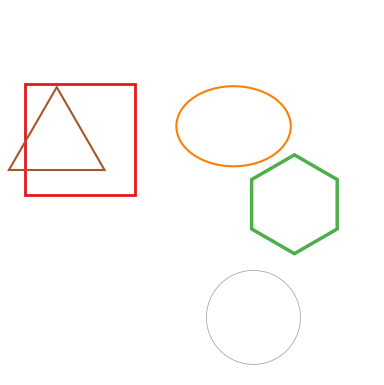[{"shape": "square", "thickness": 2, "radius": 0.72, "center": [0.208, 0.638]}, {"shape": "hexagon", "thickness": 2.5, "radius": 0.64, "center": [0.765, 0.469]}, {"shape": "oval", "thickness": 1.5, "radius": 0.74, "center": [0.607, 0.672]}, {"shape": "triangle", "thickness": 1.5, "radius": 0.72, "center": [0.147, 0.63]}, {"shape": "circle", "thickness": 0.5, "radius": 0.61, "center": [0.658, 0.176]}]